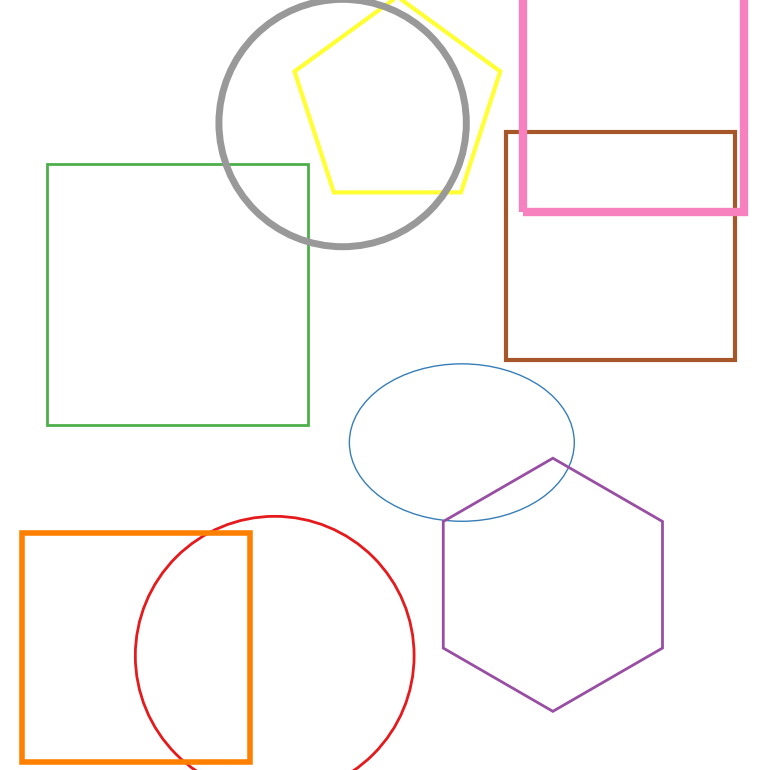[{"shape": "circle", "thickness": 1, "radius": 0.91, "center": [0.357, 0.148]}, {"shape": "oval", "thickness": 0.5, "radius": 0.73, "center": [0.6, 0.425]}, {"shape": "square", "thickness": 1, "radius": 0.85, "center": [0.231, 0.617]}, {"shape": "hexagon", "thickness": 1, "radius": 0.82, "center": [0.718, 0.241]}, {"shape": "square", "thickness": 2, "radius": 0.74, "center": [0.177, 0.159]}, {"shape": "pentagon", "thickness": 1.5, "radius": 0.7, "center": [0.516, 0.864]}, {"shape": "square", "thickness": 1.5, "radius": 0.74, "center": [0.806, 0.681]}, {"shape": "square", "thickness": 3, "radius": 0.72, "center": [0.823, 0.869]}, {"shape": "circle", "thickness": 2.5, "radius": 0.8, "center": [0.445, 0.84]}]